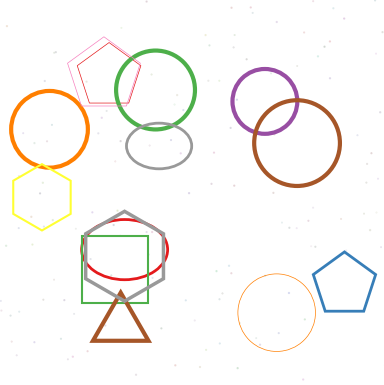[{"shape": "oval", "thickness": 2, "radius": 0.56, "center": [0.324, 0.352]}, {"shape": "pentagon", "thickness": 0.5, "radius": 0.43, "center": [0.283, 0.803]}, {"shape": "pentagon", "thickness": 2, "radius": 0.43, "center": [0.895, 0.261]}, {"shape": "square", "thickness": 1.5, "radius": 0.43, "center": [0.299, 0.299]}, {"shape": "circle", "thickness": 3, "radius": 0.51, "center": [0.404, 0.766]}, {"shape": "circle", "thickness": 3, "radius": 0.42, "center": [0.688, 0.737]}, {"shape": "circle", "thickness": 3, "radius": 0.5, "center": [0.129, 0.664]}, {"shape": "circle", "thickness": 0.5, "radius": 0.5, "center": [0.719, 0.188]}, {"shape": "hexagon", "thickness": 1.5, "radius": 0.43, "center": [0.109, 0.488]}, {"shape": "triangle", "thickness": 3, "radius": 0.42, "center": [0.314, 0.156]}, {"shape": "circle", "thickness": 3, "radius": 0.56, "center": [0.772, 0.628]}, {"shape": "pentagon", "thickness": 0.5, "radius": 0.5, "center": [0.27, 0.805]}, {"shape": "oval", "thickness": 2, "radius": 0.42, "center": [0.413, 0.621]}, {"shape": "hexagon", "thickness": 2.5, "radius": 0.58, "center": [0.324, 0.334]}]